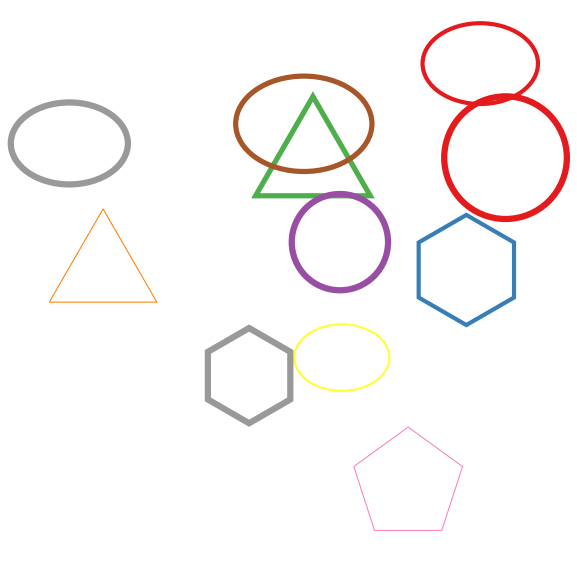[{"shape": "circle", "thickness": 3, "radius": 0.53, "center": [0.875, 0.726]}, {"shape": "oval", "thickness": 2, "radius": 0.5, "center": [0.832, 0.889]}, {"shape": "hexagon", "thickness": 2, "radius": 0.48, "center": [0.808, 0.532]}, {"shape": "triangle", "thickness": 2.5, "radius": 0.57, "center": [0.542, 0.717]}, {"shape": "circle", "thickness": 3, "radius": 0.42, "center": [0.589, 0.58]}, {"shape": "triangle", "thickness": 0.5, "radius": 0.54, "center": [0.178, 0.53]}, {"shape": "oval", "thickness": 1, "radius": 0.41, "center": [0.592, 0.38]}, {"shape": "oval", "thickness": 2.5, "radius": 0.59, "center": [0.526, 0.785]}, {"shape": "pentagon", "thickness": 0.5, "radius": 0.49, "center": [0.707, 0.161]}, {"shape": "hexagon", "thickness": 3, "radius": 0.41, "center": [0.431, 0.349]}, {"shape": "oval", "thickness": 3, "radius": 0.51, "center": [0.12, 0.751]}]